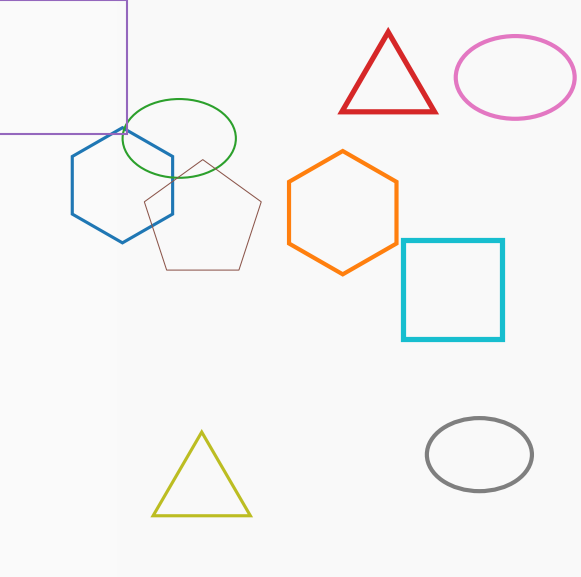[{"shape": "hexagon", "thickness": 1.5, "radius": 0.5, "center": [0.211, 0.678]}, {"shape": "hexagon", "thickness": 2, "radius": 0.53, "center": [0.59, 0.631]}, {"shape": "oval", "thickness": 1, "radius": 0.49, "center": [0.308, 0.759]}, {"shape": "triangle", "thickness": 2.5, "radius": 0.46, "center": [0.668, 0.852]}, {"shape": "square", "thickness": 1, "radius": 0.58, "center": [0.102, 0.884]}, {"shape": "pentagon", "thickness": 0.5, "radius": 0.53, "center": [0.349, 0.617]}, {"shape": "oval", "thickness": 2, "radius": 0.51, "center": [0.886, 0.865]}, {"shape": "oval", "thickness": 2, "radius": 0.45, "center": [0.825, 0.212]}, {"shape": "triangle", "thickness": 1.5, "radius": 0.48, "center": [0.347, 0.154]}, {"shape": "square", "thickness": 2.5, "radius": 0.43, "center": [0.779, 0.498]}]